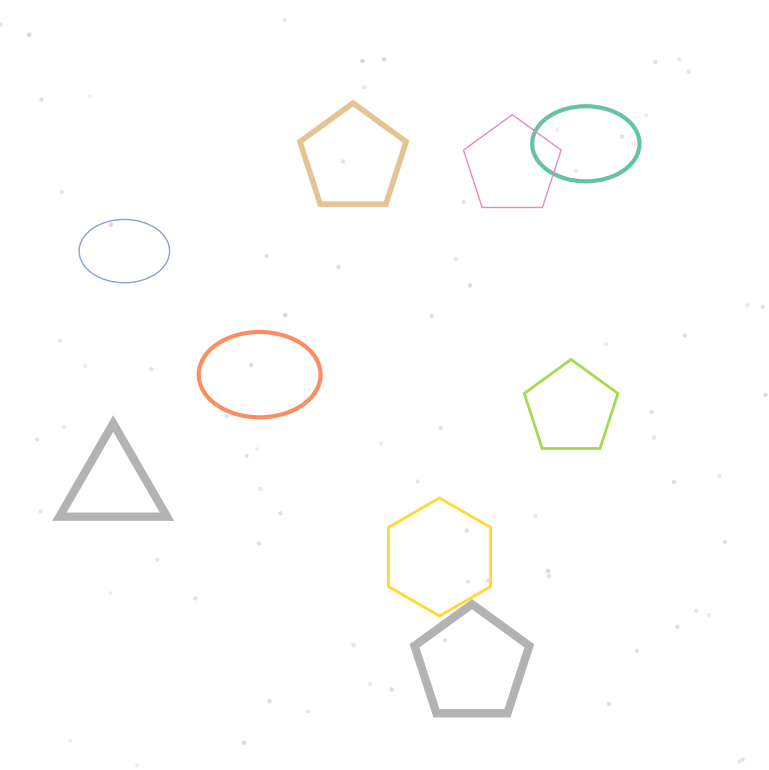[{"shape": "oval", "thickness": 1.5, "radius": 0.35, "center": [0.761, 0.813]}, {"shape": "oval", "thickness": 1.5, "radius": 0.4, "center": [0.337, 0.513]}, {"shape": "oval", "thickness": 0.5, "radius": 0.29, "center": [0.161, 0.674]}, {"shape": "pentagon", "thickness": 0.5, "radius": 0.33, "center": [0.665, 0.784]}, {"shape": "pentagon", "thickness": 1, "radius": 0.32, "center": [0.742, 0.469]}, {"shape": "hexagon", "thickness": 1, "radius": 0.38, "center": [0.571, 0.277]}, {"shape": "pentagon", "thickness": 2, "radius": 0.36, "center": [0.459, 0.794]}, {"shape": "triangle", "thickness": 3, "radius": 0.4, "center": [0.147, 0.369]}, {"shape": "pentagon", "thickness": 3, "radius": 0.39, "center": [0.613, 0.137]}]